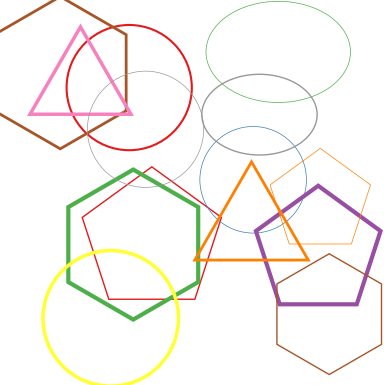[{"shape": "pentagon", "thickness": 1, "radius": 0.95, "center": [0.394, 0.377]}, {"shape": "circle", "thickness": 1.5, "radius": 0.81, "center": [0.336, 0.772]}, {"shape": "circle", "thickness": 0.5, "radius": 0.69, "center": [0.658, 0.533]}, {"shape": "oval", "thickness": 0.5, "radius": 0.94, "center": [0.723, 0.865]}, {"shape": "hexagon", "thickness": 3, "radius": 0.97, "center": [0.346, 0.365]}, {"shape": "pentagon", "thickness": 3, "radius": 0.85, "center": [0.827, 0.347]}, {"shape": "pentagon", "thickness": 0.5, "radius": 0.69, "center": [0.832, 0.477]}, {"shape": "triangle", "thickness": 2, "radius": 0.85, "center": [0.653, 0.41]}, {"shape": "circle", "thickness": 2.5, "radius": 0.88, "center": [0.288, 0.173]}, {"shape": "hexagon", "thickness": 2, "radius": 0.99, "center": [0.156, 0.811]}, {"shape": "hexagon", "thickness": 1, "radius": 0.78, "center": [0.855, 0.184]}, {"shape": "triangle", "thickness": 2.5, "radius": 0.76, "center": [0.209, 0.779]}, {"shape": "circle", "thickness": 0.5, "radius": 0.75, "center": [0.378, 0.664]}, {"shape": "oval", "thickness": 1, "radius": 0.75, "center": [0.674, 0.702]}]